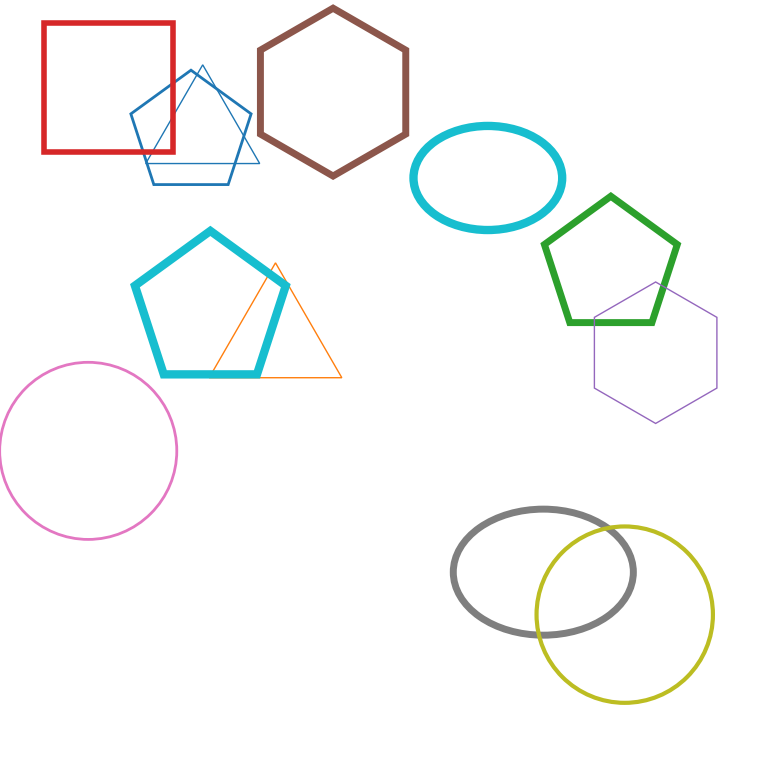[{"shape": "triangle", "thickness": 0.5, "radius": 0.43, "center": [0.263, 0.83]}, {"shape": "pentagon", "thickness": 1, "radius": 0.41, "center": [0.248, 0.827]}, {"shape": "triangle", "thickness": 0.5, "radius": 0.5, "center": [0.358, 0.559]}, {"shape": "pentagon", "thickness": 2.5, "radius": 0.45, "center": [0.793, 0.654]}, {"shape": "square", "thickness": 2, "radius": 0.42, "center": [0.141, 0.887]}, {"shape": "hexagon", "thickness": 0.5, "radius": 0.46, "center": [0.851, 0.542]}, {"shape": "hexagon", "thickness": 2.5, "radius": 0.54, "center": [0.433, 0.88]}, {"shape": "circle", "thickness": 1, "radius": 0.58, "center": [0.115, 0.414]}, {"shape": "oval", "thickness": 2.5, "radius": 0.58, "center": [0.706, 0.257]}, {"shape": "circle", "thickness": 1.5, "radius": 0.57, "center": [0.811, 0.202]}, {"shape": "pentagon", "thickness": 3, "radius": 0.51, "center": [0.273, 0.597]}, {"shape": "oval", "thickness": 3, "radius": 0.48, "center": [0.634, 0.769]}]